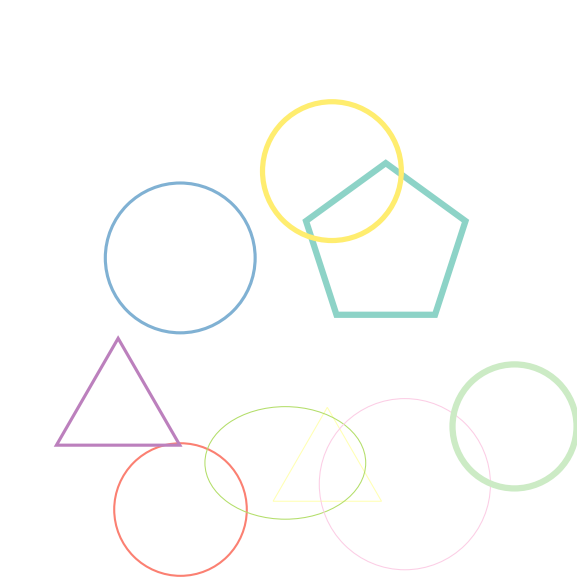[{"shape": "pentagon", "thickness": 3, "radius": 0.73, "center": [0.668, 0.572]}, {"shape": "triangle", "thickness": 0.5, "radius": 0.54, "center": [0.567, 0.185]}, {"shape": "circle", "thickness": 1, "radius": 0.57, "center": [0.313, 0.117]}, {"shape": "circle", "thickness": 1.5, "radius": 0.65, "center": [0.312, 0.553]}, {"shape": "oval", "thickness": 0.5, "radius": 0.7, "center": [0.494, 0.198]}, {"shape": "circle", "thickness": 0.5, "radius": 0.74, "center": [0.701, 0.161]}, {"shape": "triangle", "thickness": 1.5, "radius": 0.62, "center": [0.205, 0.29]}, {"shape": "circle", "thickness": 3, "radius": 0.54, "center": [0.891, 0.261]}, {"shape": "circle", "thickness": 2.5, "radius": 0.6, "center": [0.575, 0.703]}]